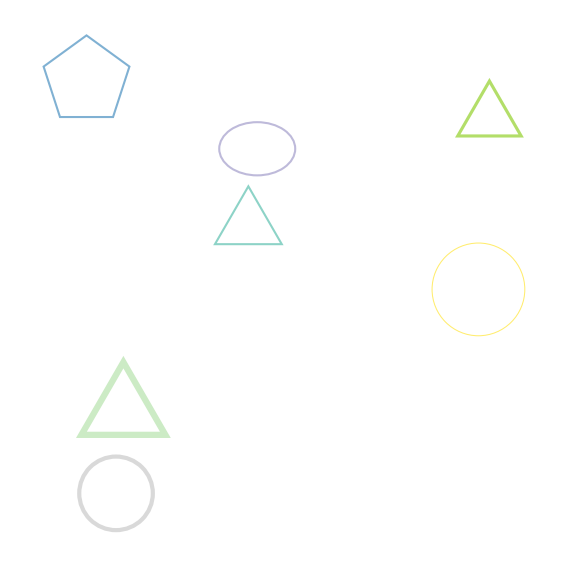[{"shape": "triangle", "thickness": 1, "radius": 0.33, "center": [0.43, 0.61]}, {"shape": "oval", "thickness": 1, "radius": 0.33, "center": [0.445, 0.742]}, {"shape": "pentagon", "thickness": 1, "radius": 0.39, "center": [0.15, 0.86]}, {"shape": "triangle", "thickness": 1.5, "radius": 0.32, "center": [0.848, 0.795]}, {"shape": "circle", "thickness": 2, "radius": 0.32, "center": [0.201, 0.145]}, {"shape": "triangle", "thickness": 3, "radius": 0.42, "center": [0.214, 0.288]}, {"shape": "circle", "thickness": 0.5, "radius": 0.4, "center": [0.828, 0.498]}]